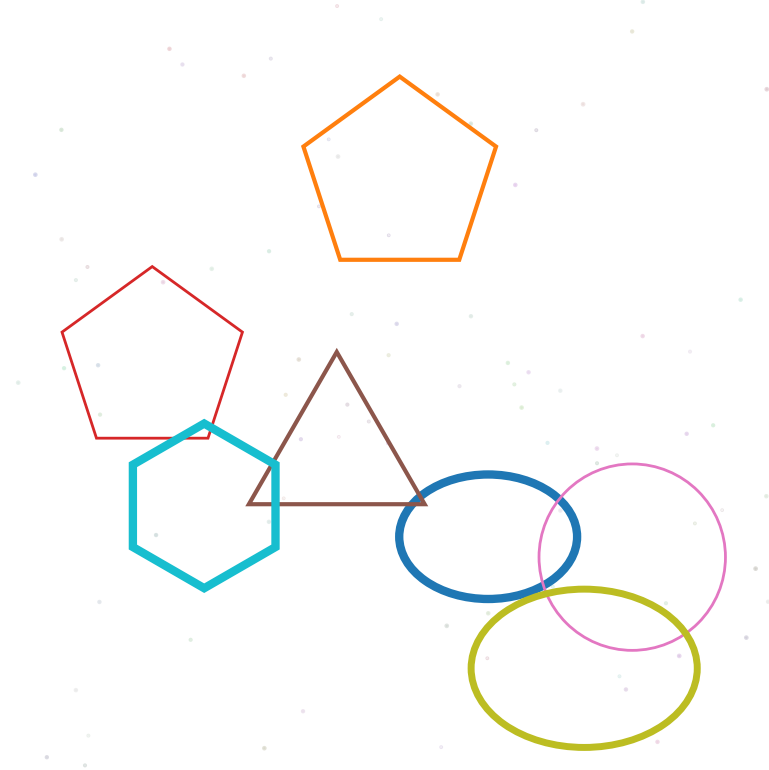[{"shape": "oval", "thickness": 3, "radius": 0.58, "center": [0.634, 0.303]}, {"shape": "pentagon", "thickness": 1.5, "radius": 0.66, "center": [0.519, 0.769]}, {"shape": "pentagon", "thickness": 1, "radius": 0.62, "center": [0.198, 0.531]}, {"shape": "triangle", "thickness": 1.5, "radius": 0.66, "center": [0.437, 0.411]}, {"shape": "circle", "thickness": 1, "radius": 0.61, "center": [0.821, 0.276]}, {"shape": "oval", "thickness": 2.5, "radius": 0.73, "center": [0.759, 0.132]}, {"shape": "hexagon", "thickness": 3, "radius": 0.53, "center": [0.265, 0.343]}]